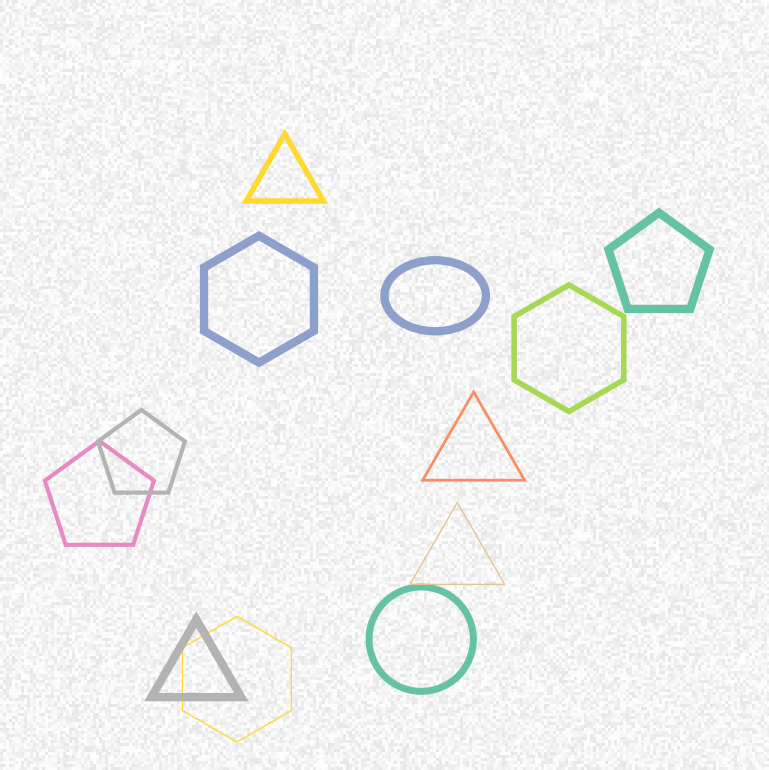[{"shape": "pentagon", "thickness": 3, "radius": 0.35, "center": [0.856, 0.655]}, {"shape": "circle", "thickness": 2.5, "radius": 0.34, "center": [0.547, 0.17]}, {"shape": "triangle", "thickness": 1, "radius": 0.38, "center": [0.615, 0.415]}, {"shape": "oval", "thickness": 3, "radius": 0.33, "center": [0.565, 0.616]}, {"shape": "hexagon", "thickness": 3, "radius": 0.41, "center": [0.336, 0.611]}, {"shape": "pentagon", "thickness": 1.5, "radius": 0.37, "center": [0.129, 0.353]}, {"shape": "hexagon", "thickness": 2, "radius": 0.41, "center": [0.739, 0.548]}, {"shape": "hexagon", "thickness": 0.5, "radius": 0.41, "center": [0.308, 0.118]}, {"shape": "triangle", "thickness": 2, "radius": 0.29, "center": [0.37, 0.768]}, {"shape": "triangle", "thickness": 0.5, "radius": 0.35, "center": [0.594, 0.277]}, {"shape": "pentagon", "thickness": 1.5, "radius": 0.3, "center": [0.184, 0.408]}, {"shape": "triangle", "thickness": 3, "radius": 0.34, "center": [0.255, 0.128]}]